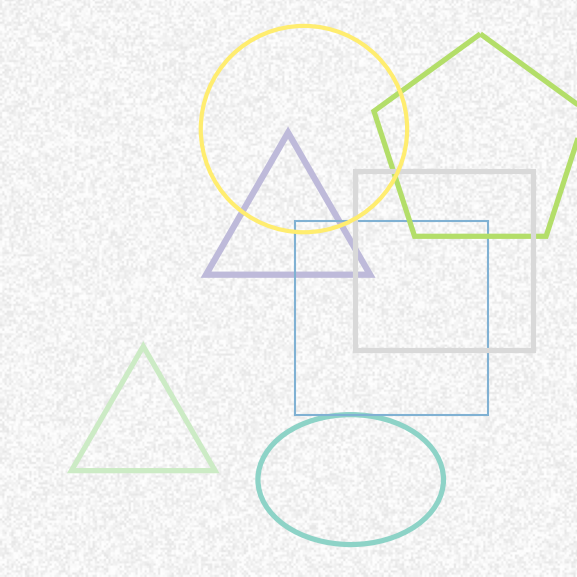[{"shape": "oval", "thickness": 2.5, "radius": 0.8, "center": [0.607, 0.169]}, {"shape": "triangle", "thickness": 3, "radius": 0.82, "center": [0.499, 0.605]}, {"shape": "square", "thickness": 1, "radius": 0.84, "center": [0.678, 0.449]}, {"shape": "pentagon", "thickness": 2.5, "radius": 0.97, "center": [0.832, 0.747]}, {"shape": "square", "thickness": 2.5, "radius": 0.77, "center": [0.769, 0.548]}, {"shape": "triangle", "thickness": 2.5, "radius": 0.72, "center": [0.248, 0.256]}, {"shape": "circle", "thickness": 2, "radius": 0.89, "center": [0.526, 0.776]}]